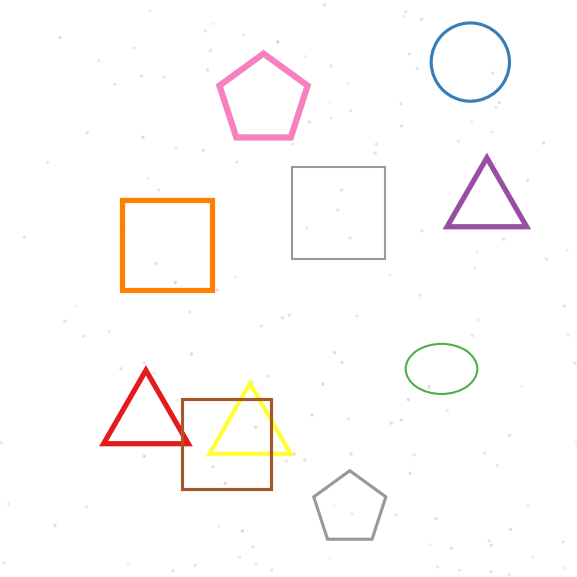[{"shape": "triangle", "thickness": 2.5, "radius": 0.42, "center": [0.253, 0.273]}, {"shape": "circle", "thickness": 1.5, "radius": 0.34, "center": [0.814, 0.892]}, {"shape": "oval", "thickness": 1, "radius": 0.31, "center": [0.765, 0.36]}, {"shape": "triangle", "thickness": 2.5, "radius": 0.4, "center": [0.843, 0.646]}, {"shape": "square", "thickness": 2.5, "radius": 0.39, "center": [0.289, 0.574]}, {"shape": "triangle", "thickness": 2, "radius": 0.41, "center": [0.433, 0.254]}, {"shape": "square", "thickness": 1.5, "radius": 0.39, "center": [0.392, 0.231]}, {"shape": "pentagon", "thickness": 3, "radius": 0.4, "center": [0.456, 0.826]}, {"shape": "pentagon", "thickness": 1.5, "radius": 0.33, "center": [0.606, 0.118]}, {"shape": "square", "thickness": 1, "radius": 0.4, "center": [0.586, 0.63]}]